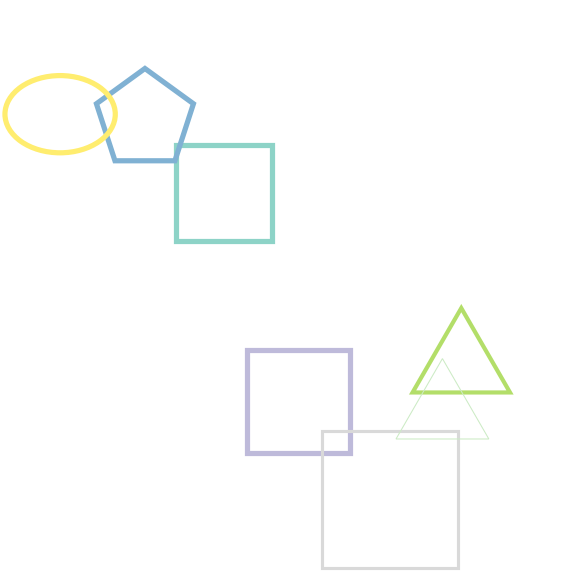[{"shape": "square", "thickness": 2.5, "radius": 0.42, "center": [0.388, 0.665]}, {"shape": "square", "thickness": 2.5, "radius": 0.45, "center": [0.516, 0.304]}, {"shape": "pentagon", "thickness": 2.5, "radius": 0.44, "center": [0.251, 0.792]}, {"shape": "triangle", "thickness": 2, "radius": 0.49, "center": [0.799, 0.368]}, {"shape": "square", "thickness": 1.5, "radius": 0.59, "center": [0.675, 0.135]}, {"shape": "triangle", "thickness": 0.5, "radius": 0.46, "center": [0.766, 0.285]}, {"shape": "oval", "thickness": 2.5, "radius": 0.48, "center": [0.104, 0.801]}]